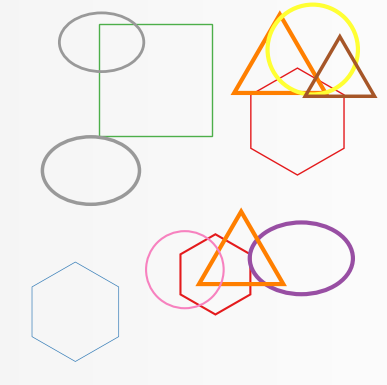[{"shape": "hexagon", "thickness": 1, "radius": 0.69, "center": [0.768, 0.684]}, {"shape": "hexagon", "thickness": 1.5, "radius": 0.52, "center": [0.556, 0.287]}, {"shape": "hexagon", "thickness": 0.5, "radius": 0.65, "center": [0.194, 0.19]}, {"shape": "square", "thickness": 1, "radius": 0.72, "center": [0.401, 0.793]}, {"shape": "oval", "thickness": 3, "radius": 0.67, "center": [0.778, 0.329]}, {"shape": "triangle", "thickness": 3, "radius": 0.68, "center": [0.722, 0.827]}, {"shape": "triangle", "thickness": 3, "radius": 0.63, "center": [0.622, 0.325]}, {"shape": "circle", "thickness": 3, "radius": 0.58, "center": [0.807, 0.871]}, {"shape": "triangle", "thickness": 2.5, "radius": 0.52, "center": [0.877, 0.802]}, {"shape": "circle", "thickness": 1.5, "radius": 0.5, "center": [0.477, 0.299]}, {"shape": "oval", "thickness": 2.5, "radius": 0.63, "center": [0.235, 0.557]}, {"shape": "oval", "thickness": 2, "radius": 0.54, "center": [0.262, 0.89]}]